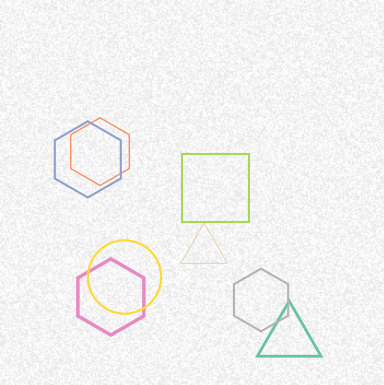[{"shape": "triangle", "thickness": 2, "radius": 0.48, "center": [0.751, 0.123]}, {"shape": "hexagon", "thickness": 1, "radius": 0.44, "center": [0.26, 0.606]}, {"shape": "hexagon", "thickness": 1.5, "radius": 0.49, "center": [0.228, 0.586]}, {"shape": "hexagon", "thickness": 2.5, "radius": 0.49, "center": [0.288, 0.229]}, {"shape": "square", "thickness": 1.5, "radius": 0.44, "center": [0.559, 0.512]}, {"shape": "circle", "thickness": 1.5, "radius": 0.48, "center": [0.324, 0.28]}, {"shape": "triangle", "thickness": 0.5, "radius": 0.35, "center": [0.53, 0.351]}, {"shape": "hexagon", "thickness": 1.5, "radius": 0.41, "center": [0.678, 0.221]}]